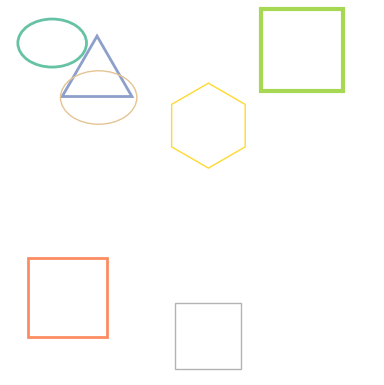[{"shape": "oval", "thickness": 2, "radius": 0.45, "center": [0.136, 0.888]}, {"shape": "square", "thickness": 2, "radius": 0.51, "center": [0.175, 0.228]}, {"shape": "triangle", "thickness": 2, "radius": 0.52, "center": [0.252, 0.802]}, {"shape": "square", "thickness": 3, "radius": 0.54, "center": [0.784, 0.87]}, {"shape": "hexagon", "thickness": 1, "radius": 0.55, "center": [0.541, 0.674]}, {"shape": "oval", "thickness": 1, "radius": 0.5, "center": [0.256, 0.747]}, {"shape": "square", "thickness": 1, "radius": 0.43, "center": [0.54, 0.128]}]